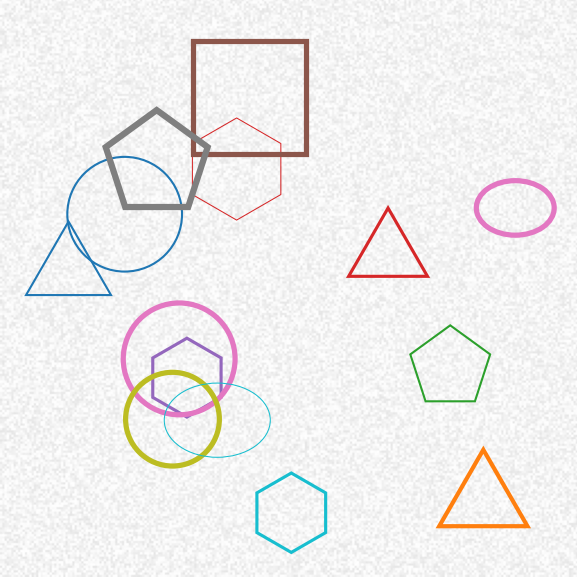[{"shape": "circle", "thickness": 1, "radius": 0.5, "center": [0.216, 0.628]}, {"shape": "triangle", "thickness": 1, "radius": 0.42, "center": [0.119, 0.531]}, {"shape": "triangle", "thickness": 2, "radius": 0.44, "center": [0.837, 0.132]}, {"shape": "pentagon", "thickness": 1, "radius": 0.36, "center": [0.78, 0.363]}, {"shape": "triangle", "thickness": 1.5, "radius": 0.39, "center": [0.672, 0.56]}, {"shape": "hexagon", "thickness": 0.5, "radius": 0.44, "center": [0.41, 0.706]}, {"shape": "hexagon", "thickness": 1.5, "radius": 0.34, "center": [0.324, 0.345]}, {"shape": "square", "thickness": 2.5, "radius": 0.49, "center": [0.432, 0.83]}, {"shape": "oval", "thickness": 2.5, "radius": 0.34, "center": [0.892, 0.639]}, {"shape": "circle", "thickness": 2.5, "radius": 0.48, "center": [0.31, 0.378]}, {"shape": "pentagon", "thickness": 3, "radius": 0.46, "center": [0.271, 0.716]}, {"shape": "circle", "thickness": 2.5, "radius": 0.41, "center": [0.299, 0.273]}, {"shape": "hexagon", "thickness": 1.5, "radius": 0.34, "center": [0.504, 0.111]}, {"shape": "oval", "thickness": 0.5, "radius": 0.46, "center": [0.376, 0.272]}]